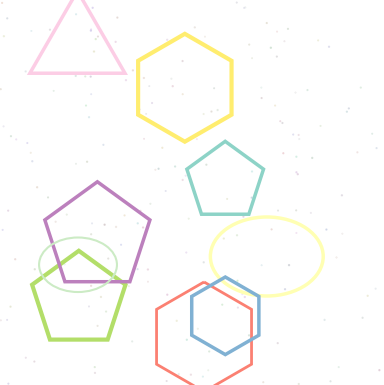[{"shape": "pentagon", "thickness": 2.5, "radius": 0.52, "center": [0.585, 0.528]}, {"shape": "oval", "thickness": 2.5, "radius": 0.73, "center": [0.693, 0.334]}, {"shape": "hexagon", "thickness": 2, "radius": 0.71, "center": [0.53, 0.125]}, {"shape": "hexagon", "thickness": 2.5, "radius": 0.5, "center": [0.585, 0.18]}, {"shape": "pentagon", "thickness": 3, "radius": 0.64, "center": [0.205, 0.221]}, {"shape": "triangle", "thickness": 2.5, "radius": 0.71, "center": [0.201, 0.881]}, {"shape": "pentagon", "thickness": 2.5, "radius": 0.72, "center": [0.253, 0.384]}, {"shape": "oval", "thickness": 1.5, "radius": 0.51, "center": [0.203, 0.312]}, {"shape": "hexagon", "thickness": 3, "radius": 0.7, "center": [0.48, 0.772]}]